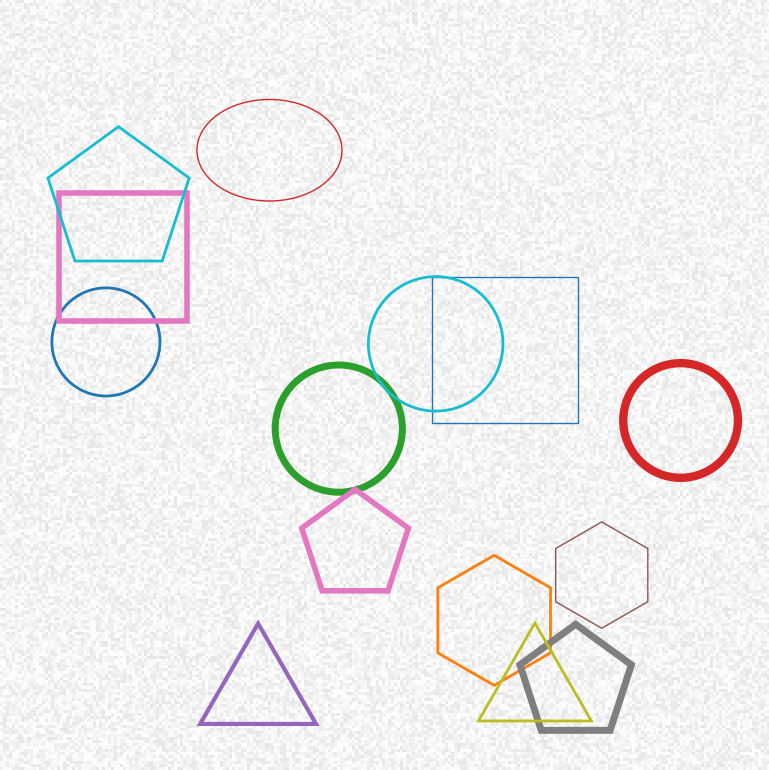[{"shape": "square", "thickness": 0.5, "radius": 0.47, "center": [0.656, 0.545]}, {"shape": "circle", "thickness": 1, "radius": 0.35, "center": [0.138, 0.556]}, {"shape": "hexagon", "thickness": 1, "radius": 0.42, "center": [0.642, 0.194]}, {"shape": "circle", "thickness": 2.5, "radius": 0.41, "center": [0.44, 0.443]}, {"shape": "oval", "thickness": 0.5, "radius": 0.47, "center": [0.35, 0.805]}, {"shape": "circle", "thickness": 3, "radius": 0.37, "center": [0.884, 0.454]}, {"shape": "triangle", "thickness": 1.5, "radius": 0.43, "center": [0.335, 0.103]}, {"shape": "hexagon", "thickness": 0.5, "radius": 0.35, "center": [0.781, 0.253]}, {"shape": "pentagon", "thickness": 2, "radius": 0.36, "center": [0.461, 0.292]}, {"shape": "square", "thickness": 2, "radius": 0.41, "center": [0.16, 0.666]}, {"shape": "pentagon", "thickness": 2.5, "radius": 0.38, "center": [0.748, 0.113]}, {"shape": "triangle", "thickness": 1, "radius": 0.42, "center": [0.695, 0.106]}, {"shape": "pentagon", "thickness": 1, "radius": 0.48, "center": [0.154, 0.739]}, {"shape": "circle", "thickness": 1, "radius": 0.44, "center": [0.566, 0.553]}]